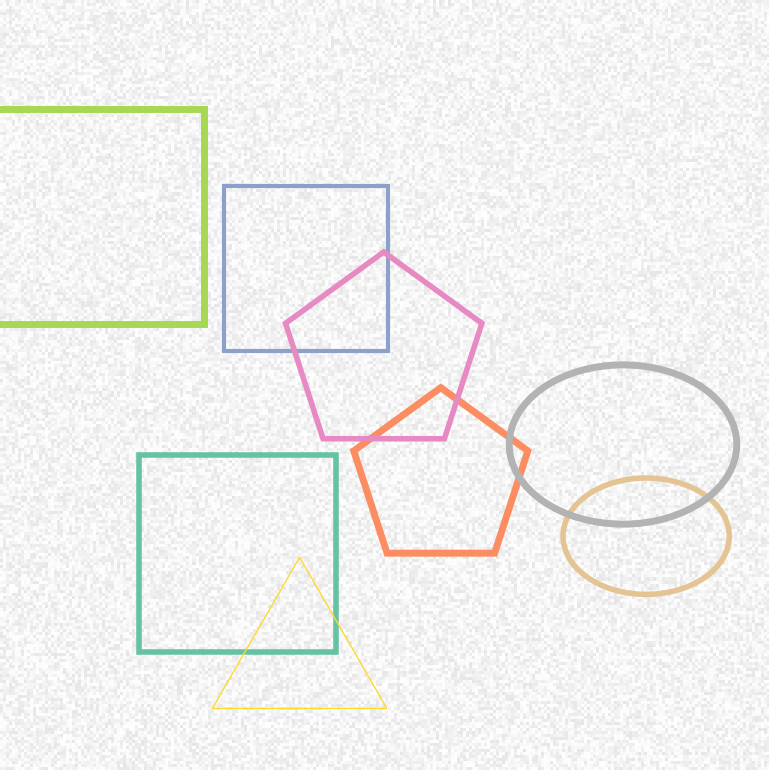[{"shape": "square", "thickness": 2, "radius": 0.64, "center": [0.309, 0.281]}, {"shape": "pentagon", "thickness": 2.5, "radius": 0.59, "center": [0.572, 0.378]}, {"shape": "square", "thickness": 1.5, "radius": 0.53, "center": [0.398, 0.652]}, {"shape": "pentagon", "thickness": 2, "radius": 0.67, "center": [0.498, 0.539]}, {"shape": "square", "thickness": 2.5, "radius": 0.7, "center": [0.125, 0.719]}, {"shape": "triangle", "thickness": 0.5, "radius": 0.65, "center": [0.389, 0.145]}, {"shape": "oval", "thickness": 2, "radius": 0.54, "center": [0.839, 0.304]}, {"shape": "oval", "thickness": 2.5, "radius": 0.74, "center": [0.809, 0.423]}]